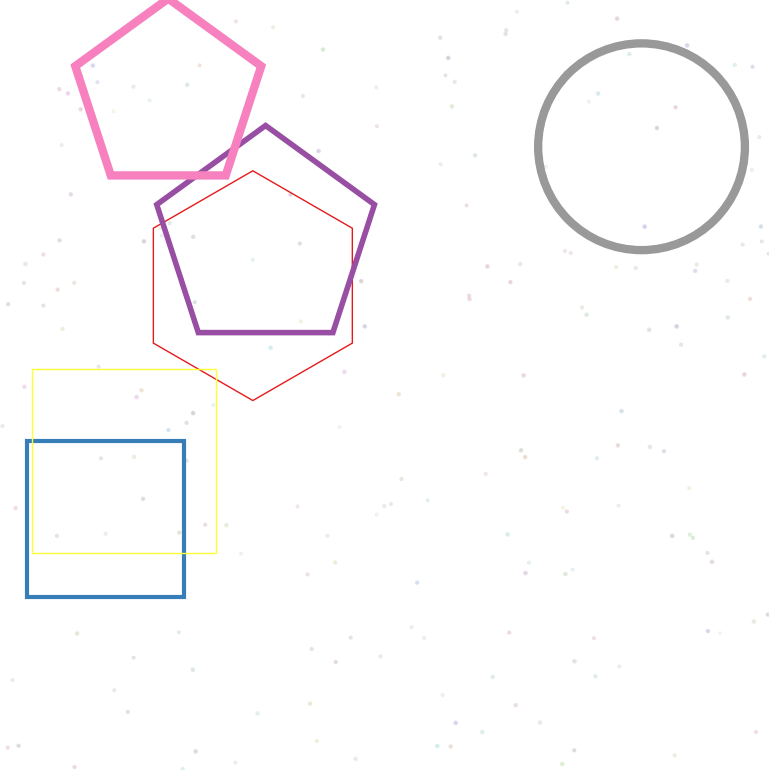[{"shape": "hexagon", "thickness": 0.5, "radius": 0.75, "center": [0.328, 0.629]}, {"shape": "square", "thickness": 1.5, "radius": 0.51, "center": [0.137, 0.326]}, {"shape": "pentagon", "thickness": 2, "radius": 0.74, "center": [0.345, 0.688]}, {"shape": "square", "thickness": 0.5, "radius": 0.6, "center": [0.161, 0.401]}, {"shape": "pentagon", "thickness": 3, "radius": 0.63, "center": [0.219, 0.875]}, {"shape": "circle", "thickness": 3, "radius": 0.67, "center": [0.833, 0.809]}]